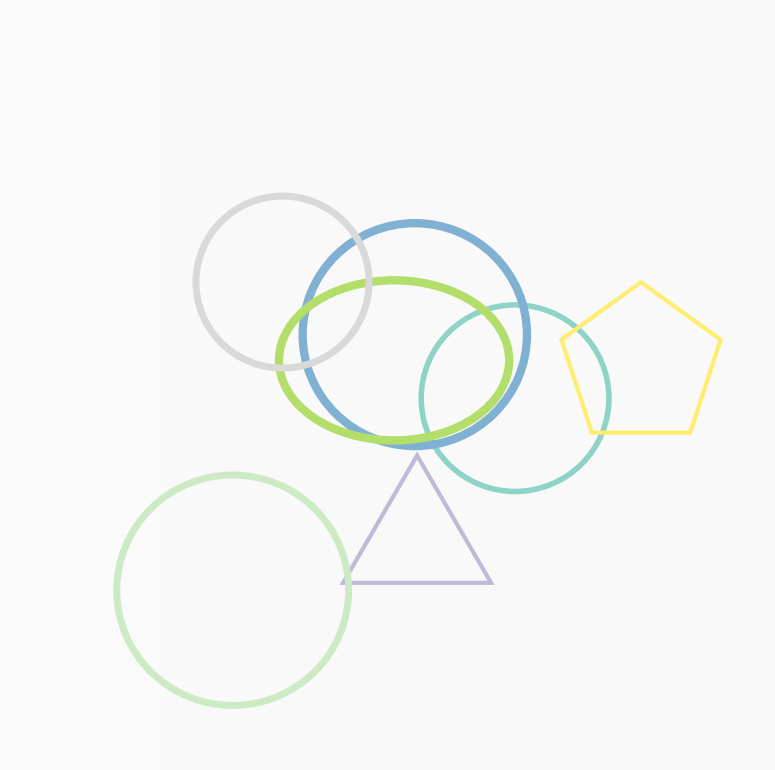[{"shape": "circle", "thickness": 2, "radius": 0.61, "center": [0.665, 0.483]}, {"shape": "triangle", "thickness": 1.5, "radius": 0.55, "center": [0.538, 0.298]}, {"shape": "circle", "thickness": 3, "radius": 0.72, "center": [0.535, 0.565]}, {"shape": "oval", "thickness": 3, "radius": 0.74, "center": [0.508, 0.532]}, {"shape": "circle", "thickness": 2.5, "radius": 0.56, "center": [0.365, 0.634]}, {"shape": "circle", "thickness": 2.5, "radius": 0.75, "center": [0.3, 0.233]}, {"shape": "pentagon", "thickness": 1.5, "radius": 0.54, "center": [0.827, 0.526]}]